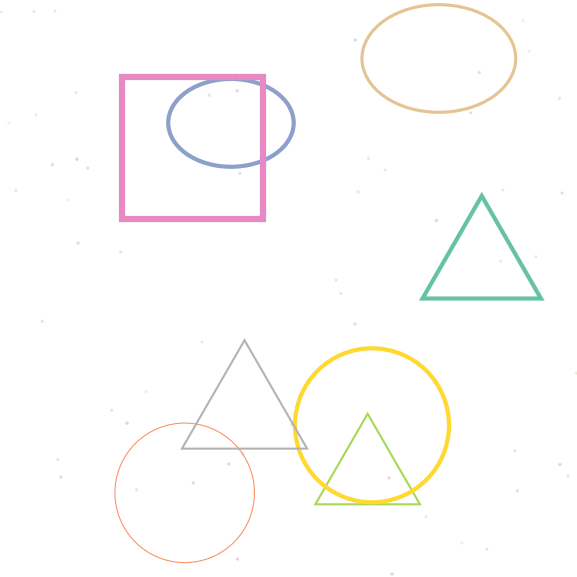[{"shape": "triangle", "thickness": 2, "radius": 0.59, "center": [0.834, 0.541]}, {"shape": "circle", "thickness": 0.5, "radius": 0.6, "center": [0.32, 0.146]}, {"shape": "oval", "thickness": 2, "radius": 0.54, "center": [0.4, 0.786]}, {"shape": "square", "thickness": 3, "radius": 0.61, "center": [0.333, 0.743]}, {"shape": "triangle", "thickness": 1, "radius": 0.52, "center": [0.637, 0.178]}, {"shape": "circle", "thickness": 2, "radius": 0.67, "center": [0.644, 0.263]}, {"shape": "oval", "thickness": 1.5, "radius": 0.67, "center": [0.76, 0.898]}, {"shape": "triangle", "thickness": 1, "radius": 0.63, "center": [0.423, 0.285]}]